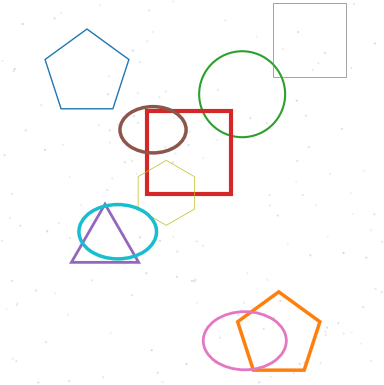[{"shape": "pentagon", "thickness": 1, "radius": 0.57, "center": [0.226, 0.81]}, {"shape": "pentagon", "thickness": 2.5, "radius": 0.56, "center": [0.724, 0.129]}, {"shape": "circle", "thickness": 1.5, "radius": 0.56, "center": [0.629, 0.755]}, {"shape": "square", "thickness": 3, "radius": 0.54, "center": [0.492, 0.604]}, {"shape": "triangle", "thickness": 2, "radius": 0.5, "center": [0.273, 0.369]}, {"shape": "oval", "thickness": 2.5, "radius": 0.43, "center": [0.398, 0.663]}, {"shape": "oval", "thickness": 2, "radius": 0.54, "center": [0.636, 0.115]}, {"shape": "square", "thickness": 0.5, "radius": 0.47, "center": [0.805, 0.896]}, {"shape": "hexagon", "thickness": 0.5, "radius": 0.42, "center": [0.432, 0.499]}, {"shape": "oval", "thickness": 2.5, "radius": 0.5, "center": [0.306, 0.398]}]